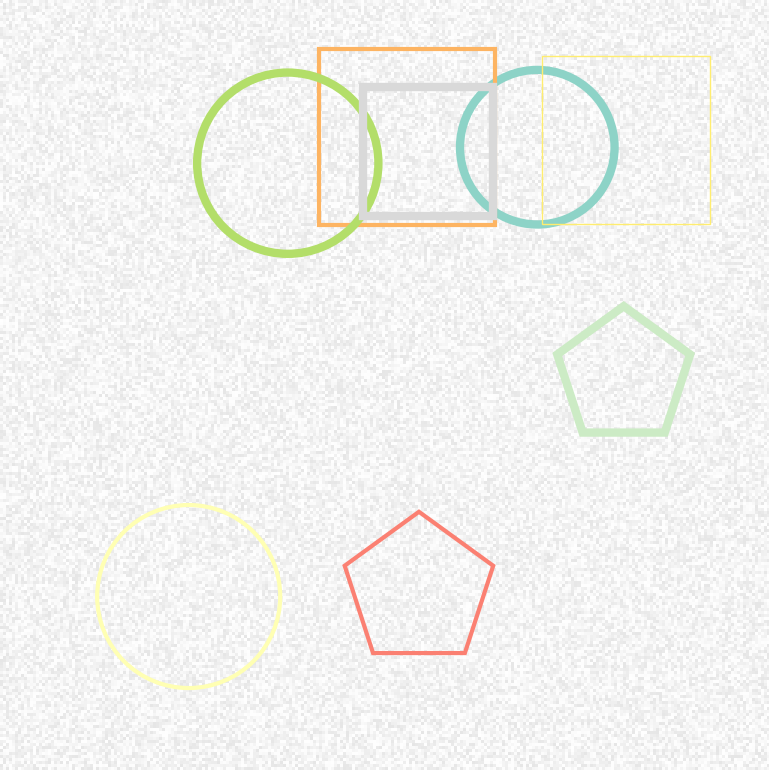[{"shape": "circle", "thickness": 3, "radius": 0.5, "center": [0.698, 0.809]}, {"shape": "circle", "thickness": 1.5, "radius": 0.59, "center": [0.245, 0.225]}, {"shape": "pentagon", "thickness": 1.5, "radius": 0.51, "center": [0.544, 0.234]}, {"shape": "square", "thickness": 1.5, "radius": 0.57, "center": [0.529, 0.822]}, {"shape": "circle", "thickness": 3, "radius": 0.59, "center": [0.374, 0.788]}, {"shape": "square", "thickness": 3, "radius": 0.42, "center": [0.556, 0.803]}, {"shape": "pentagon", "thickness": 3, "radius": 0.45, "center": [0.81, 0.512]}, {"shape": "square", "thickness": 0.5, "radius": 0.55, "center": [0.813, 0.818]}]